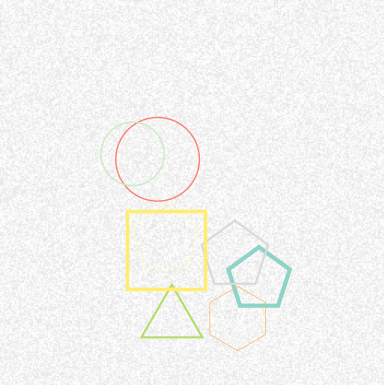[{"shape": "pentagon", "thickness": 3, "radius": 0.42, "center": [0.673, 0.274]}, {"shape": "pentagon", "thickness": 0.5, "radius": 0.47, "center": [0.431, 0.38]}, {"shape": "circle", "thickness": 1, "radius": 0.54, "center": [0.409, 0.586]}, {"shape": "hexagon", "thickness": 0.5, "radius": 0.42, "center": [0.617, 0.173]}, {"shape": "triangle", "thickness": 1.5, "radius": 0.46, "center": [0.446, 0.169]}, {"shape": "pentagon", "thickness": 1.5, "radius": 0.45, "center": [0.61, 0.336]}, {"shape": "circle", "thickness": 1, "radius": 0.41, "center": [0.344, 0.6]}, {"shape": "square", "thickness": 2.5, "radius": 0.51, "center": [0.431, 0.351]}]